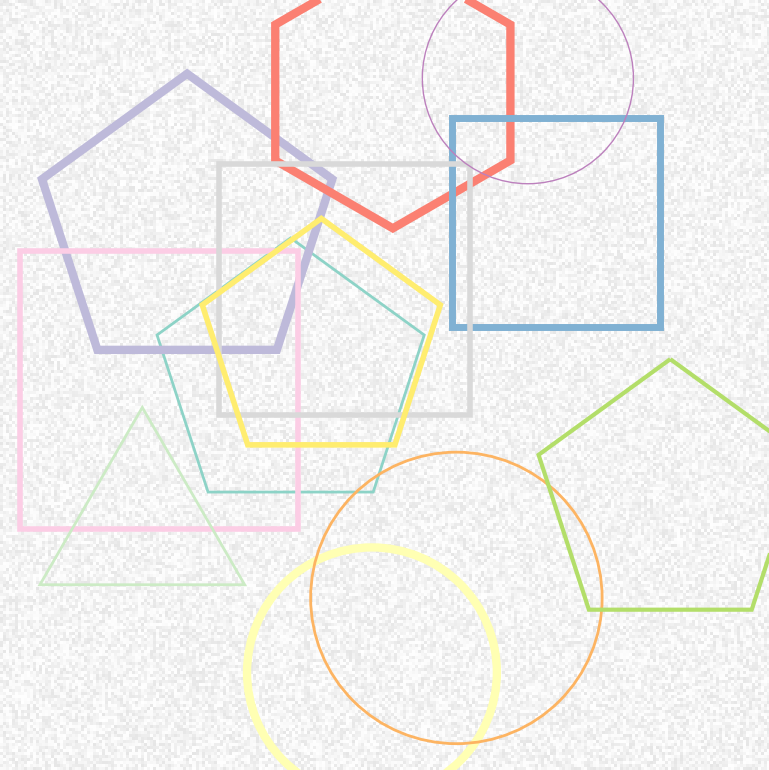[{"shape": "pentagon", "thickness": 1, "radius": 0.91, "center": [0.377, 0.509]}, {"shape": "circle", "thickness": 3, "radius": 0.81, "center": [0.483, 0.127]}, {"shape": "pentagon", "thickness": 3, "radius": 0.99, "center": [0.243, 0.706]}, {"shape": "hexagon", "thickness": 3, "radius": 0.88, "center": [0.51, 0.88]}, {"shape": "square", "thickness": 2.5, "radius": 0.68, "center": [0.722, 0.711]}, {"shape": "circle", "thickness": 1, "radius": 0.95, "center": [0.593, 0.223]}, {"shape": "pentagon", "thickness": 1.5, "radius": 0.9, "center": [0.871, 0.354]}, {"shape": "square", "thickness": 2, "radius": 0.9, "center": [0.206, 0.494]}, {"shape": "square", "thickness": 2, "radius": 0.81, "center": [0.447, 0.624]}, {"shape": "circle", "thickness": 0.5, "radius": 0.69, "center": [0.686, 0.898]}, {"shape": "triangle", "thickness": 1, "radius": 0.77, "center": [0.185, 0.317]}, {"shape": "pentagon", "thickness": 2, "radius": 0.81, "center": [0.417, 0.554]}]